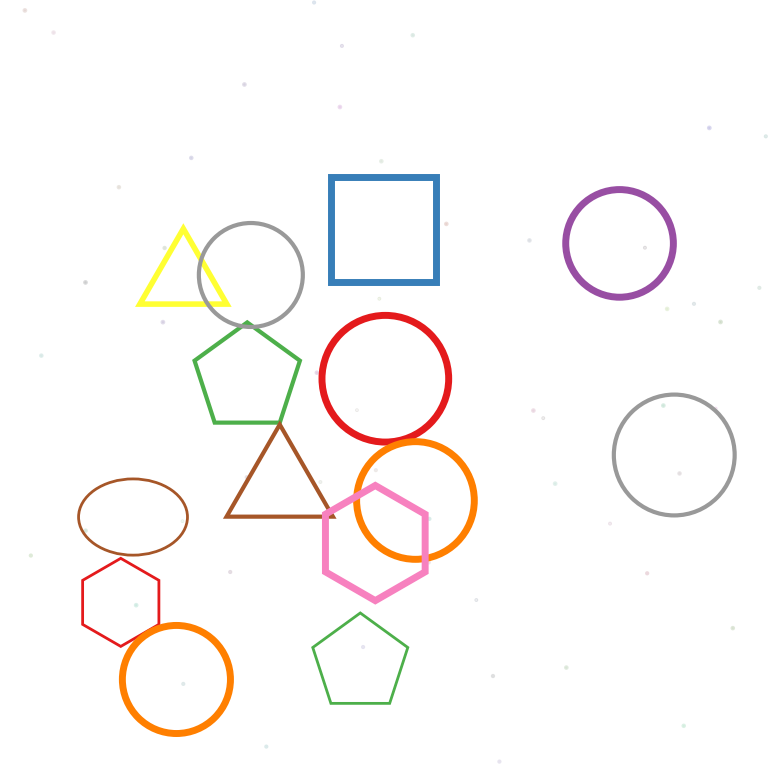[{"shape": "hexagon", "thickness": 1, "radius": 0.29, "center": [0.157, 0.218]}, {"shape": "circle", "thickness": 2.5, "radius": 0.41, "center": [0.5, 0.508]}, {"shape": "square", "thickness": 2.5, "radius": 0.34, "center": [0.498, 0.702]}, {"shape": "pentagon", "thickness": 1, "radius": 0.32, "center": [0.468, 0.139]}, {"shape": "pentagon", "thickness": 1.5, "radius": 0.36, "center": [0.321, 0.509]}, {"shape": "circle", "thickness": 2.5, "radius": 0.35, "center": [0.805, 0.684]}, {"shape": "circle", "thickness": 2.5, "radius": 0.38, "center": [0.54, 0.35]}, {"shape": "circle", "thickness": 2.5, "radius": 0.35, "center": [0.229, 0.118]}, {"shape": "triangle", "thickness": 2, "radius": 0.33, "center": [0.238, 0.638]}, {"shape": "oval", "thickness": 1, "radius": 0.35, "center": [0.173, 0.329]}, {"shape": "triangle", "thickness": 1.5, "radius": 0.4, "center": [0.363, 0.369]}, {"shape": "hexagon", "thickness": 2.5, "radius": 0.37, "center": [0.487, 0.295]}, {"shape": "circle", "thickness": 1.5, "radius": 0.34, "center": [0.326, 0.643]}, {"shape": "circle", "thickness": 1.5, "radius": 0.39, "center": [0.876, 0.409]}]